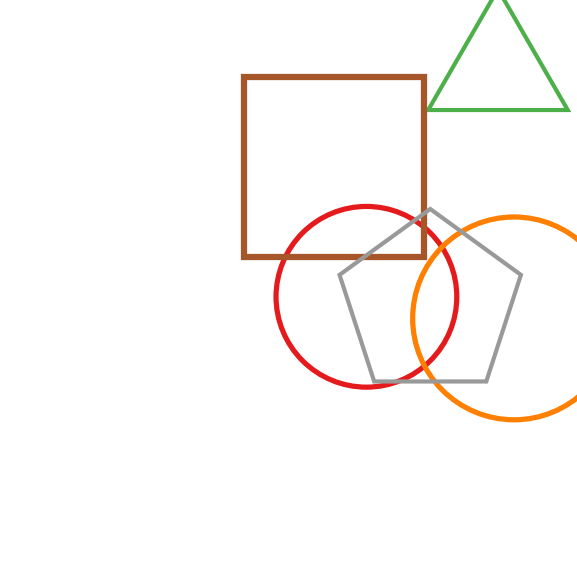[{"shape": "circle", "thickness": 2.5, "radius": 0.78, "center": [0.634, 0.485]}, {"shape": "triangle", "thickness": 2, "radius": 0.7, "center": [0.862, 0.878]}, {"shape": "circle", "thickness": 2.5, "radius": 0.88, "center": [0.89, 0.448]}, {"shape": "square", "thickness": 3, "radius": 0.78, "center": [0.579, 0.71]}, {"shape": "pentagon", "thickness": 2, "radius": 0.83, "center": [0.745, 0.472]}]